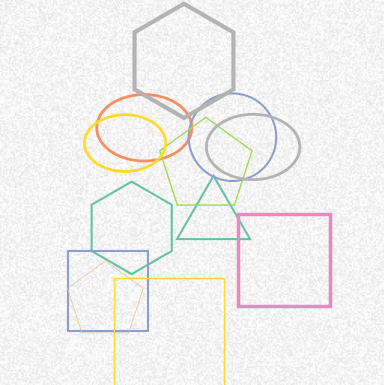[{"shape": "hexagon", "thickness": 1.5, "radius": 0.6, "center": [0.342, 0.408]}, {"shape": "triangle", "thickness": 1.5, "radius": 0.55, "center": [0.555, 0.434]}, {"shape": "oval", "thickness": 2, "radius": 0.62, "center": [0.375, 0.668]}, {"shape": "circle", "thickness": 1.5, "radius": 0.57, "center": [0.604, 0.644]}, {"shape": "square", "thickness": 1.5, "radius": 0.52, "center": [0.281, 0.243]}, {"shape": "square", "thickness": 2.5, "radius": 0.6, "center": [0.738, 0.324]}, {"shape": "pentagon", "thickness": 1, "radius": 0.63, "center": [0.535, 0.569]}, {"shape": "square", "thickness": 1, "radius": 0.71, "center": [0.44, 0.136]}, {"shape": "oval", "thickness": 2, "radius": 0.53, "center": [0.325, 0.628]}, {"shape": "pentagon", "thickness": 0.5, "radius": 0.52, "center": [0.274, 0.219]}, {"shape": "hexagon", "thickness": 3, "radius": 0.74, "center": [0.478, 0.842]}, {"shape": "oval", "thickness": 2, "radius": 0.61, "center": [0.657, 0.618]}]